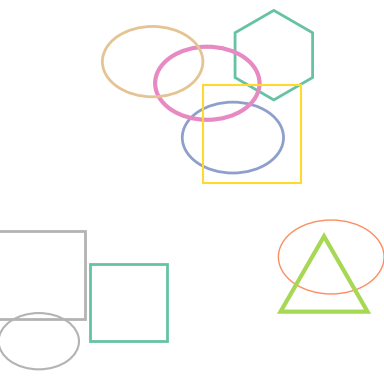[{"shape": "hexagon", "thickness": 2, "radius": 0.58, "center": [0.711, 0.857]}, {"shape": "square", "thickness": 2, "radius": 0.5, "center": [0.334, 0.214]}, {"shape": "oval", "thickness": 1, "radius": 0.69, "center": [0.86, 0.332]}, {"shape": "oval", "thickness": 2, "radius": 0.66, "center": [0.605, 0.643]}, {"shape": "oval", "thickness": 3, "radius": 0.68, "center": [0.539, 0.784]}, {"shape": "triangle", "thickness": 3, "radius": 0.65, "center": [0.842, 0.256]}, {"shape": "square", "thickness": 1.5, "radius": 0.64, "center": [0.654, 0.652]}, {"shape": "oval", "thickness": 2, "radius": 0.65, "center": [0.396, 0.84]}, {"shape": "square", "thickness": 2, "radius": 0.58, "center": [0.105, 0.286]}, {"shape": "oval", "thickness": 1.5, "radius": 0.52, "center": [0.101, 0.114]}]